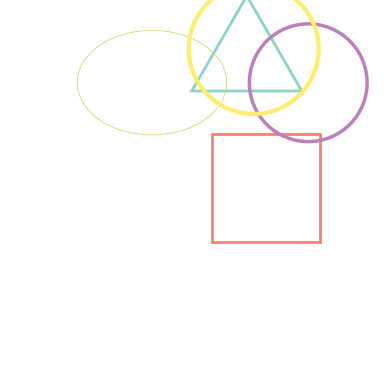[{"shape": "triangle", "thickness": 2, "radius": 0.82, "center": [0.641, 0.846]}, {"shape": "square", "thickness": 2, "radius": 0.7, "center": [0.69, 0.511]}, {"shape": "oval", "thickness": 0.5, "radius": 0.97, "center": [0.395, 0.785]}, {"shape": "circle", "thickness": 2.5, "radius": 0.76, "center": [0.801, 0.785]}, {"shape": "circle", "thickness": 3, "radius": 0.84, "center": [0.659, 0.873]}]